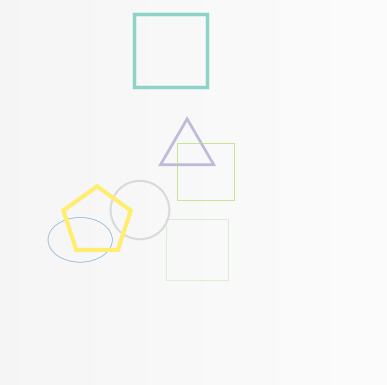[{"shape": "square", "thickness": 2.5, "radius": 0.47, "center": [0.441, 0.87]}, {"shape": "triangle", "thickness": 2, "radius": 0.4, "center": [0.483, 0.612]}, {"shape": "oval", "thickness": 0.5, "radius": 0.41, "center": [0.207, 0.377]}, {"shape": "square", "thickness": 0.5, "radius": 0.37, "center": [0.53, 0.555]}, {"shape": "circle", "thickness": 1.5, "radius": 0.38, "center": [0.361, 0.454]}, {"shape": "square", "thickness": 0.5, "radius": 0.4, "center": [0.509, 0.351]}, {"shape": "pentagon", "thickness": 3, "radius": 0.46, "center": [0.251, 0.425]}]